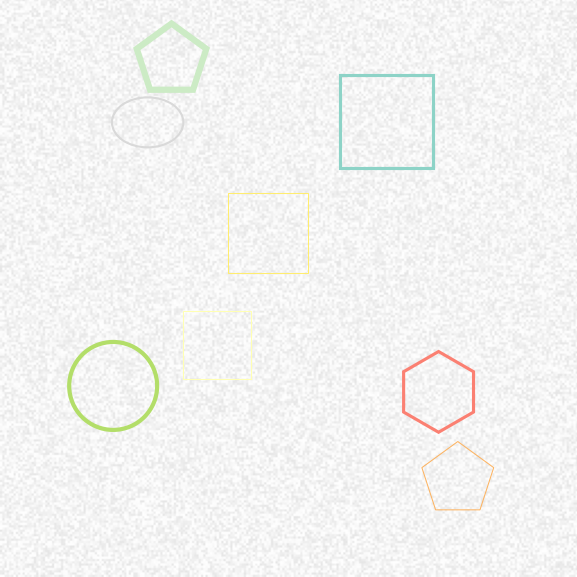[{"shape": "square", "thickness": 1.5, "radius": 0.4, "center": [0.669, 0.789]}, {"shape": "square", "thickness": 0.5, "radius": 0.3, "center": [0.376, 0.402]}, {"shape": "hexagon", "thickness": 1.5, "radius": 0.35, "center": [0.759, 0.321]}, {"shape": "pentagon", "thickness": 0.5, "radius": 0.33, "center": [0.793, 0.169]}, {"shape": "circle", "thickness": 2, "radius": 0.38, "center": [0.196, 0.331]}, {"shape": "oval", "thickness": 1, "radius": 0.31, "center": [0.256, 0.787]}, {"shape": "pentagon", "thickness": 3, "radius": 0.32, "center": [0.297, 0.895]}, {"shape": "square", "thickness": 0.5, "radius": 0.35, "center": [0.464, 0.596]}]